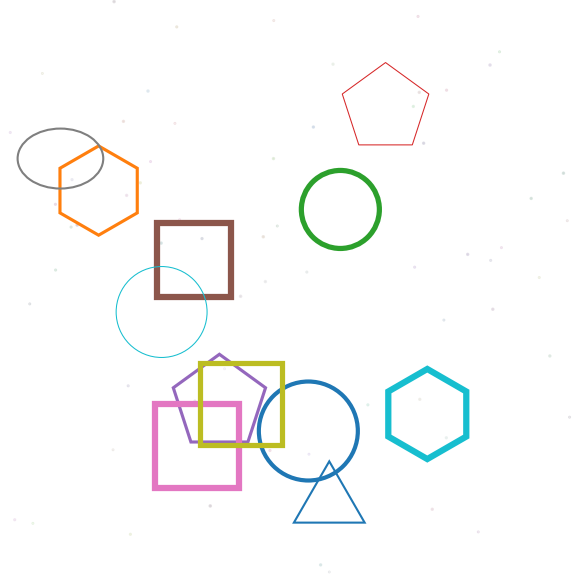[{"shape": "circle", "thickness": 2, "radius": 0.43, "center": [0.534, 0.253]}, {"shape": "triangle", "thickness": 1, "radius": 0.35, "center": [0.57, 0.13]}, {"shape": "hexagon", "thickness": 1.5, "radius": 0.39, "center": [0.171, 0.669]}, {"shape": "circle", "thickness": 2.5, "radius": 0.34, "center": [0.589, 0.636]}, {"shape": "pentagon", "thickness": 0.5, "radius": 0.39, "center": [0.668, 0.812]}, {"shape": "pentagon", "thickness": 1.5, "radius": 0.42, "center": [0.38, 0.302]}, {"shape": "square", "thickness": 3, "radius": 0.32, "center": [0.336, 0.549]}, {"shape": "square", "thickness": 3, "radius": 0.36, "center": [0.341, 0.227]}, {"shape": "oval", "thickness": 1, "radius": 0.37, "center": [0.105, 0.725]}, {"shape": "square", "thickness": 2.5, "radius": 0.35, "center": [0.417, 0.299]}, {"shape": "circle", "thickness": 0.5, "radius": 0.39, "center": [0.28, 0.459]}, {"shape": "hexagon", "thickness": 3, "radius": 0.39, "center": [0.74, 0.282]}]